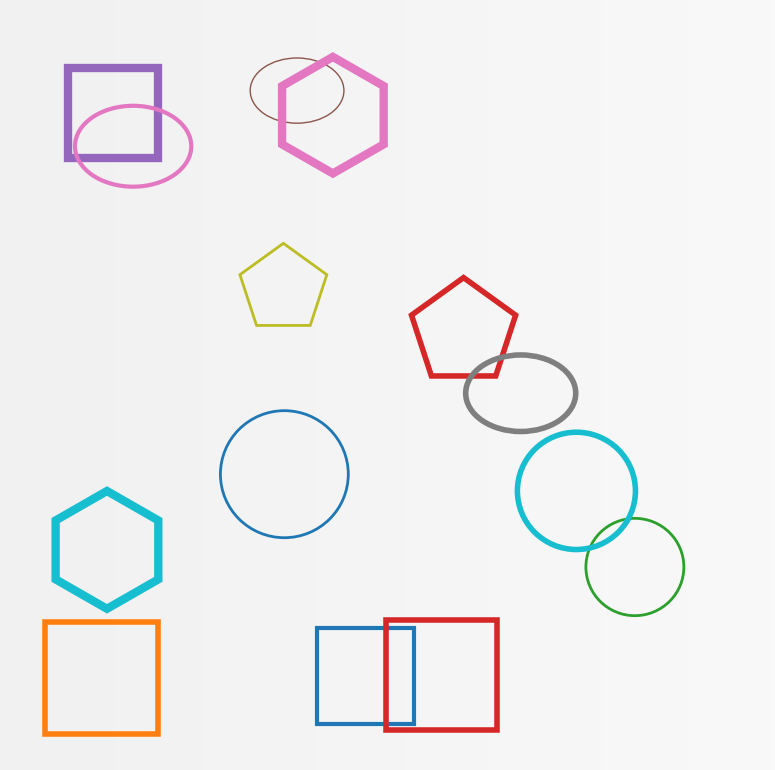[{"shape": "square", "thickness": 1.5, "radius": 0.31, "center": [0.471, 0.122]}, {"shape": "circle", "thickness": 1, "radius": 0.41, "center": [0.367, 0.384]}, {"shape": "square", "thickness": 2, "radius": 0.36, "center": [0.131, 0.119]}, {"shape": "circle", "thickness": 1, "radius": 0.32, "center": [0.819, 0.264]}, {"shape": "square", "thickness": 2, "radius": 0.36, "center": [0.57, 0.123]}, {"shape": "pentagon", "thickness": 2, "radius": 0.35, "center": [0.598, 0.569]}, {"shape": "square", "thickness": 3, "radius": 0.29, "center": [0.146, 0.853]}, {"shape": "oval", "thickness": 0.5, "radius": 0.3, "center": [0.383, 0.882]}, {"shape": "oval", "thickness": 1.5, "radius": 0.38, "center": [0.172, 0.81]}, {"shape": "hexagon", "thickness": 3, "radius": 0.38, "center": [0.43, 0.85]}, {"shape": "oval", "thickness": 2, "radius": 0.36, "center": [0.672, 0.489]}, {"shape": "pentagon", "thickness": 1, "radius": 0.29, "center": [0.366, 0.625]}, {"shape": "circle", "thickness": 2, "radius": 0.38, "center": [0.744, 0.363]}, {"shape": "hexagon", "thickness": 3, "radius": 0.38, "center": [0.138, 0.286]}]